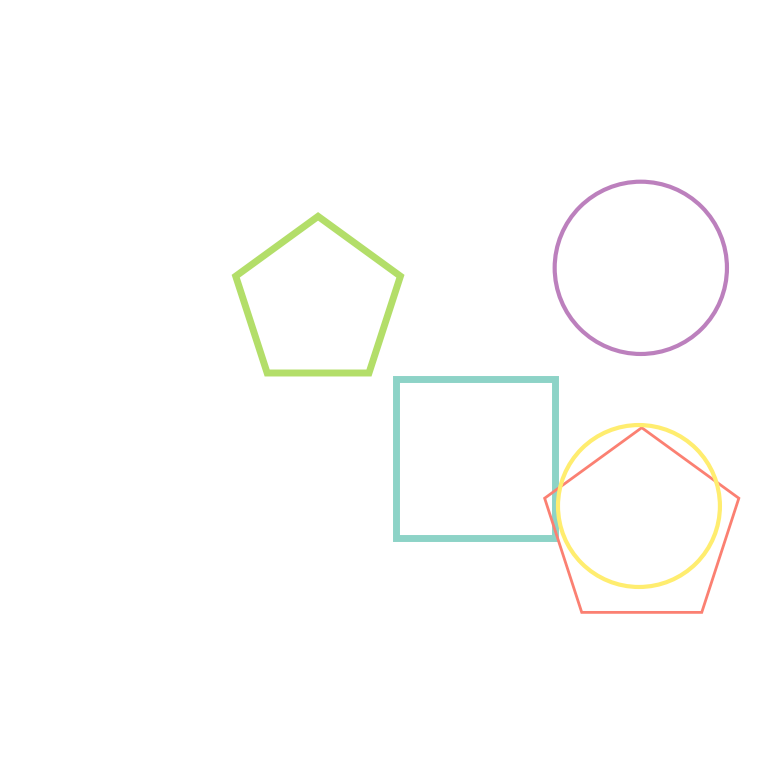[{"shape": "square", "thickness": 2.5, "radius": 0.52, "center": [0.618, 0.404]}, {"shape": "pentagon", "thickness": 1, "radius": 0.66, "center": [0.833, 0.312]}, {"shape": "pentagon", "thickness": 2.5, "radius": 0.56, "center": [0.413, 0.607]}, {"shape": "circle", "thickness": 1.5, "radius": 0.56, "center": [0.832, 0.652]}, {"shape": "circle", "thickness": 1.5, "radius": 0.53, "center": [0.83, 0.343]}]